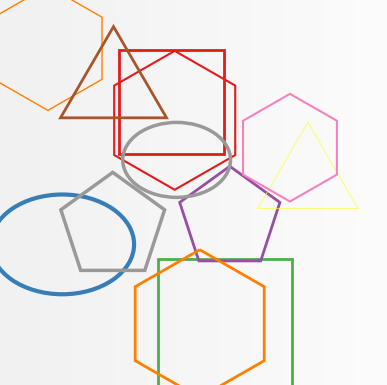[{"shape": "hexagon", "thickness": 1.5, "radius": 0.9, "center": [0.451, 0.687]}, {"shape": "square", "thickness": 2, "radius": 0.68, "center": [0.442, 0.735]}, {"shape": "oval", "thickness": 3, "radius": 0.93, "center": [0.161, 0.365]}, {"shape": "square", "thickness": 2, "radius": 0.86, "center": [0.581, 0.153]}, {"shape": "pentagon", "thickness": 2, "radius": 0.68, "center": [0.593, 0.432]}, {"shape": "hexagon", "thickness": 2, "radius": 0.96, "center": [0.515, 0.159]}, {"shape": "hexagon", "thickness": 1, "radius": 0.81, "center": [0.124, 0.875]}, {"shape": "triangle", "thickness": 0.5, "radius": 0.75, "center": [0.795, 0.533]}, {"shape": "triangle", "thickness": 2, "radius": 0.79, "center": [0.293, 0.773]}, {"shape": "hexagon", "thickness": 1.5, "radius": 0.7, "center": [0.748, 0.616]}, {"shape": "pentagon", "thickness": 2.5, "radius": 0.7, "center": [0.291, 0.412]}, {"shape": "oval", "thickness": 2.5, "radius": 0.7, "center": [0.456, 0.585]}]